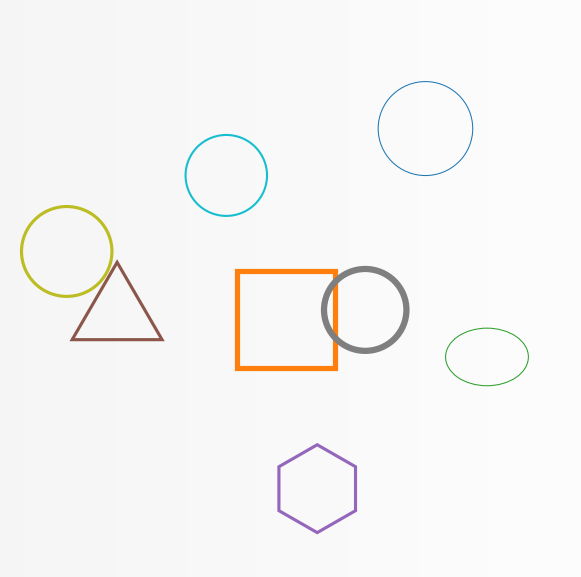[{"shape": "circle", "thickness": 0.5, "radius": 0.41, "center": [0.732, 0.777]}, {"shape": "square", "thickness": 2.5, "radius": 0.42, "center": [0.492, 0.446]}, {"shape": "oval", "thickness": 0.5, "radius": 0.36, "center": [0.838, 0.381]}, {"shape": "hexagon", "thickness": 1.5, "radius": 0.38, "center": [0.546, 0.153]}, {"shape": "triangle", "thickness": 1.5, "radius": 0.45, "center": [0.201, 0.456]}, {"shape": "circle", "thickness": 3, "radius": 0.35, "center": [0.628, 0.462]}, {"shape": "circle", "thickness": 1.5, "radius": 0.39, "center": [0.115, 0.564]}, {"shape": "circle", "thickness": 1, "radius": 0.35, "center": [0.389, 0.695]}]